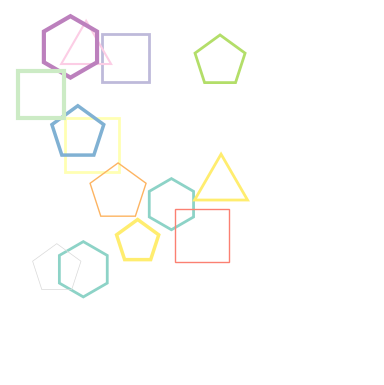[{"shape": "hexagon", "thickness": 2, "radius": 0.33, "center": [0.445, 0.47]}, {"shape": "hexagon", "thickness": 2, "radius": 0.36, "center": [0.216, 0.301]}, {"shape": "square", "thickness": 2, "radius": 0.35, "center": [0.239, 0.624]}, {"shape": "square", "thickness": 2, "radius": 0.31, "center": [0.326, 0.848]}, {"shape": "square", "thickness": 1, "radius": 0.35, "center": [0.524, 0.388]}, {"shape": "pentagon", "thickness": 2.5, "radius": 0.35, "center": [0.202, 0.654]}, {"shape": "pentagon", "thickness": 1, "radius": 0.38, "center": [0.307, 0.5]}, {"shape": "pentagon", "thickness": 2, "radius": 0.34, "center": [0.572, 0.841]}, {"shape": "triangle", "thickness": 1.5, "radius": 0.37, "center": [0.224, 0.871]}, {"shape": "pentagon", "thickness": 0.5, "radius": 0.33, "center": [0.148, 0.301]}, {"shape": "hexagon", "thickness": 3, "radius": 0.4, "center": [0.183, 0.878]}, {"shape": "square", "thickness": 3, "radius": 0.3, "center": [0.107, 0.754]}, {"shape": "triangle", "thickness": 2, "radius": 0.4, "center": [0.574, 0.52]}, {"shape": "pentagon", "thickness": 2.5, "radius": 0.29, "center": [0.358, 0.372]}]